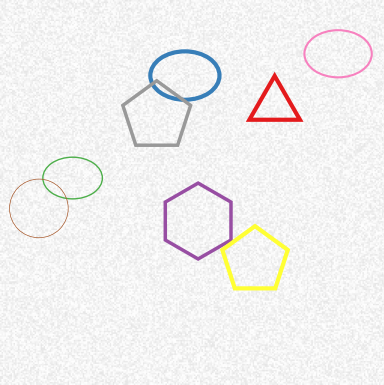[{"shape": "triangle", "thickness": 3, "radius": 0.38, "center": [0.713, 0.727]}, {"shape": "oval", "thickness": 3, "radius": 0.45, "center": [0.48, 0.804]}, {"shape": "oval", "thickness": 1, "radius": 0.39, "center": [0.189, 0.538]}, {"shape": "hexagon", "thickness": 2.5, "radius": 0.49, "center": [0.515, 0.426]}, {"shape": "pentagon", "thickness": 3, "radius": 0.45, "center": [0.662, 0.323]}, {"shape": "circle", "thickness": 0.5, "radius": 0.38, "center": [0.101, 0.459]}, {"shape": "oval", "thickness": 1.5, "radius": 0.44, "center": [0.878, 0.86]}, {"shape": "pentagon", "thickness": 2.5, "radius": 0.46, "center": [0.407, 0.698]}]